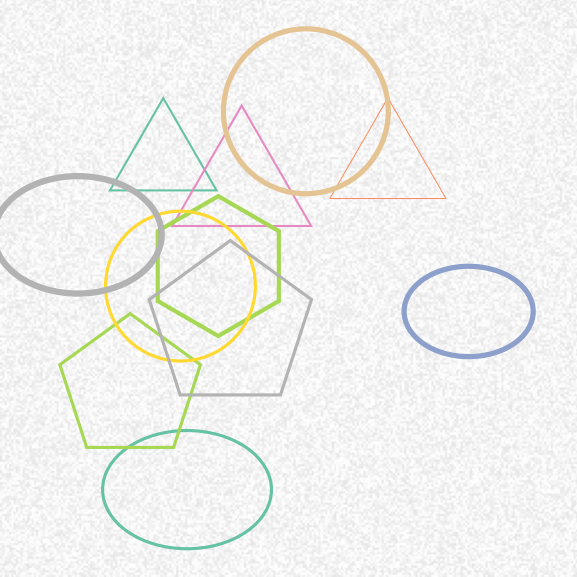[{"shape": "oval", "thickness": 1.5, "radius": 0.73, "center": [0.324, 0.151]}, {"shape": "triangle", "thickness": 1, "radius": 0.53, "center": [0.283, 0.723]}, {"shape": "triangle", "thickness": 0.5, "radius": 0.58, "center": [0.672, 0.713]}, {"shape": "oval", "thickness": 2.5, "radius": 0.56, "center": [0.812, 0.46]}, {"shape": "triangle", "thickness": 1, "radius": 0.69, "center": [0.418, 0.677]}, {"shape": "hexagon", "thickness": 2, "radius": 0.61, "center": [0.378, 0.538]}, {"shape": "pentagon", "thickness": 1.5, "radius": 0.64, "center": [0.225, 0.328]}, {"shape": "circle", "thickness": 1.5, "radius": 0.65, "center": [0.313, 0.504]}, {"shape": "circle", "thickness": 2.5, "radius": 0.71, "center": [0.53, 0.806]}, {"shape": "oval", "thickness": 3, "radius": 0.73, "center": [0.135, 0.593]}, {"shape": "pentagon", "thickness": 1.5, "radius": 0.74, "center": [0.399, 0.435]}]